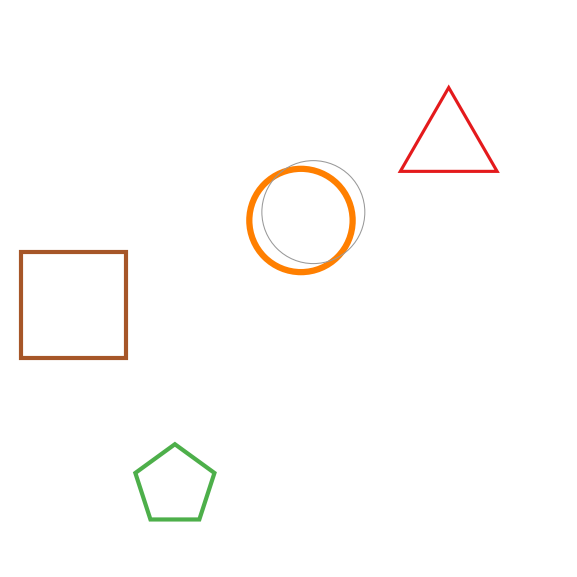[{"shape": "triangle", "thickness": 1.5, "radius": 0.48, "center": [0.777, 0.751]}, {"shape": "pentagon", "thickness": 2, "radius": 0.36, "center": [0.303, 0.158]}, {"shape": "circle", "thickness": 3, "radius": 0.45, "center": [0.521, 0.617]}, {"shape": "square", "thickness": 2, "radius": 0.46, "center": [0.127, 0.471]}, {"shape": "circle", "thickness": 0.5, "radius": 0.45, "center": [0.543, 0.632]}]